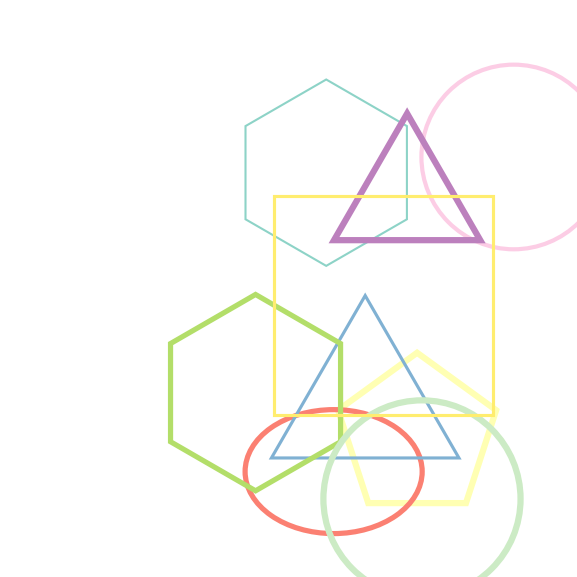[{"shape": "hexagon", "thickness": 1, "radius": 0.81, "center": [0.565, 0.7]}, {"shape": "pentagon", "thickness": 3, "radius": 0.72, "center": [0.722, 0.244]}, {"shape": "oval", "thickness": 2.5, "radius": 0.77, "center": [0.578, 0.183]}, {"shape": "triangle", "thickness": 1.5, "radius": 0.94, "center": [0.632, 0.3]}, {"shape": "hexagon", "thickness": 2.5, "radius": 0.85, "center": [0.443, 0.319]}, {"shape": "circle", "thickness": 2, "radius": 0.8, "center": [0.89, 0.727]}, {"shape": "triangle", "thickness": 3, "radius": 0.73, "center": [0.705, 0.656]}, {"shape": "circle", "thickness": 3, "radius": 0.85, "center": [0.731, 0.135]}, {"shape": "square", "thickness": 1.5, "radius": 0.95, "center": [0.664, 0.47]}]